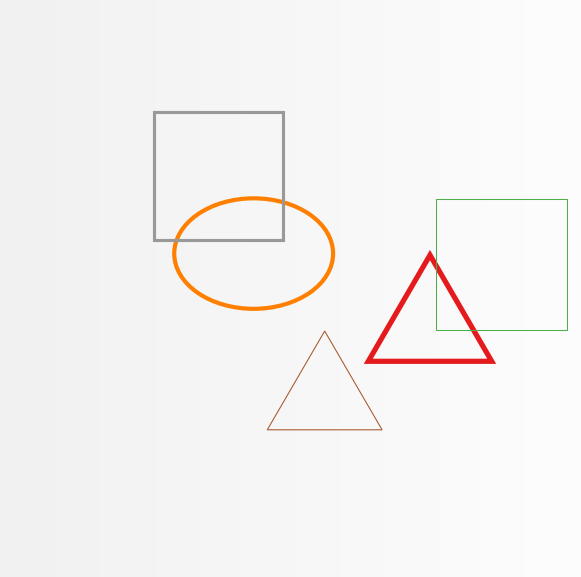[{"shape": "triangle", "thickness": 2.5, "radius": 0.61, "center": [0.74, 0.435]}, {"shape": "square", "thickness": 0.5, "radius": 0.56, "center": [0.862, 0.541]}, {"shape": "oval", "thickness": 2, "radius": 0.68, "center": [0.436, 0.56]}, {"shape": "triangle", "thickness": 0.5, "radius": 0.57, "center": [0.559, 0.312]}, {"shape": "square", "thickness": 1.5, "radius": 0.55, "center": [0.376, 0.694]}]